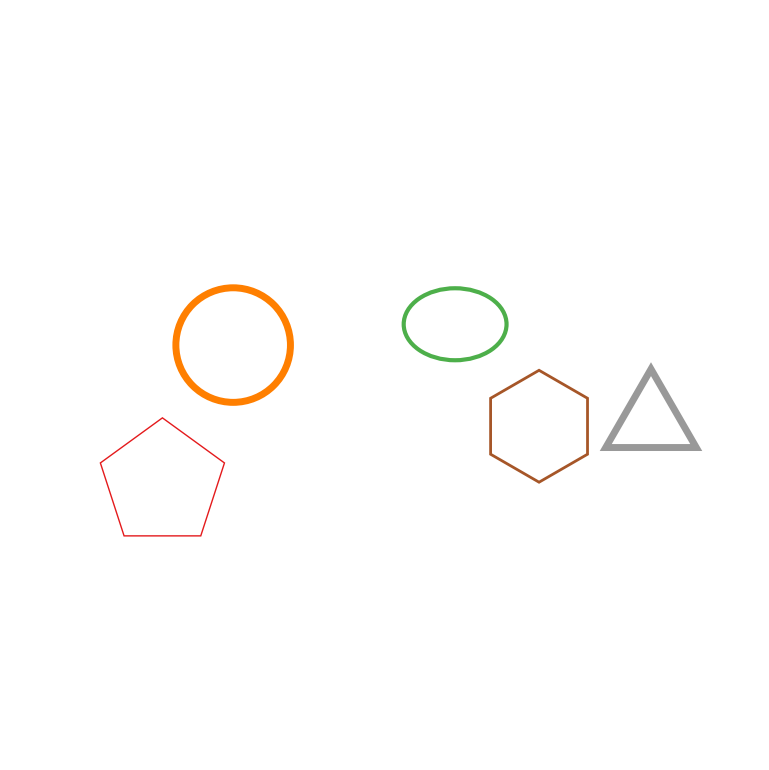[{"shape": "pentagon", "thickness": 0.5, "radius": 0.42, "center": [0.211, 0.373]}, {"shape": "oval", "thickness": 1.5, "radius": 0.33, "center": [0.591, 0.579]}, {"shape": "circle", "thickness": 2.5, "radius": 0.37, "center": [0.303, 0.552]}, {"shape": "hexagon", "thickness": 1, "radius": 0.36, "center": [0.7, 0.446]}, {"shape": "triangle", "thickness": 2.5, "radius": 0.34, "center": [0.845, 0.453]}]